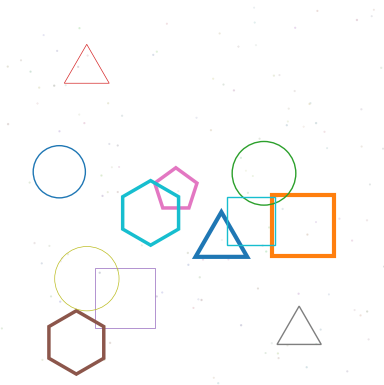[{"shape": "circle", "thickness": 1, "radius": 0.34, "center": [0.154, 0.554]}, {"shape": "triangle", "thickness": 3, "radius": 0.39, "center": [0.575, 0.372]}, {"shape": "square", "thickness": 3, "radius": 0.4, "center": [0.788, 0.414]}, {"shape": "circle", "thickness": 1, "radius": 0.41, "center": [0.686, 0.55]}, {"shape": "triangle", "thickness": 0.5, "radius": 0.34, "center": [0.225, 0.818]}, {"shape": "square", "thickness": 0.5, "radius": 0.39, "center": [0.325, 0.226]}, {"shape": "hexagon", "thickness": 2.5, "radius": 0.41, "center": [0.198, 0.111]}, {"shape": "pentagon", "thickness": 2.5, "radius": 0.29, "center": [0.457, 0.507]}, {"shape": "triangle", "thickness": 1, "radius": 0.33, "center": [0.777, 0.139]}, {"shape": "circle", "thickness": 0.5, "radius": 0.42, "center": [0.226, 0.276]}, {"shape": "square", "thickness": 1, "radius": 0.31, "center": [0.652, 0.426]}, {"shape": "hexagon", "thickness": 2.5, "radius": 0.42, "center": [0.391, 0.447]}]